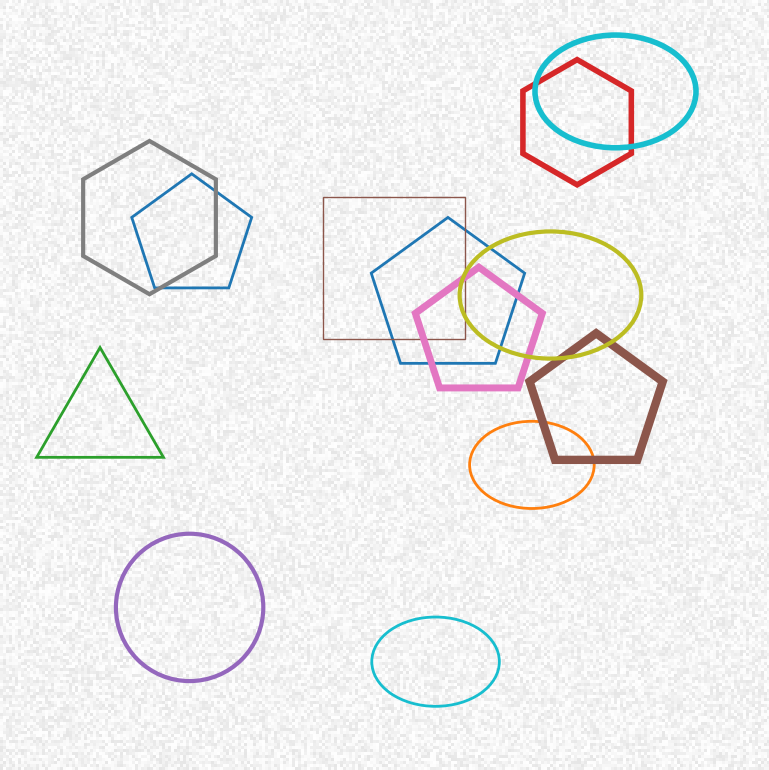[{"shape": "pentagon", "thickness": 1, "radius": 0.41, "center": [0.249, 0.692]}, {"shape": "pentagon", "thickness": 1, "radius": 0.52, "center": [0.582, 0.613]}, {"shape": "oval", "thickness": 1, "radius": 0.4, "center": [0.691, 0.396]}, {"shape": "triangle", "thickness": 1, "radius": 0.48, "center": [0.13, 0.454]}, {"shape": "hexagon", "thickness": 2, "radius": 0.41, "center": [0.75, 0.841]}, {"shape": "circle", "thickness": 1.5, "radius": 0.48, "center": [0.246, 0.211]}, {"shape": "square", "thickness": 0.5, "radius": 0.46, "center": [0.512, 0.652]}, {"shape": "pentagon", "thickness": 3, "radius": 0.45, "center": [0.774, 0.476]}, {"shape": "pentagon", "thickness": 2.5, "radius": 0.43, "center": [0.622, 0.566]}, {"shape": "hexagon", "thickness": 1.5, "radius": 0.5, "center": [0.194, 0.717]}, {"shape": "oval", "thickness": 1.5, "radius": 0.59, "center": [0.715, 0.617]}, {"shape": "oval", "thickness": 2, "radius": 0.52, "center": [0.799, 0.881]}, {"shape": "oval", "thickness": 1, "radius": 0.41, "center": [0.566, 0.141]}]